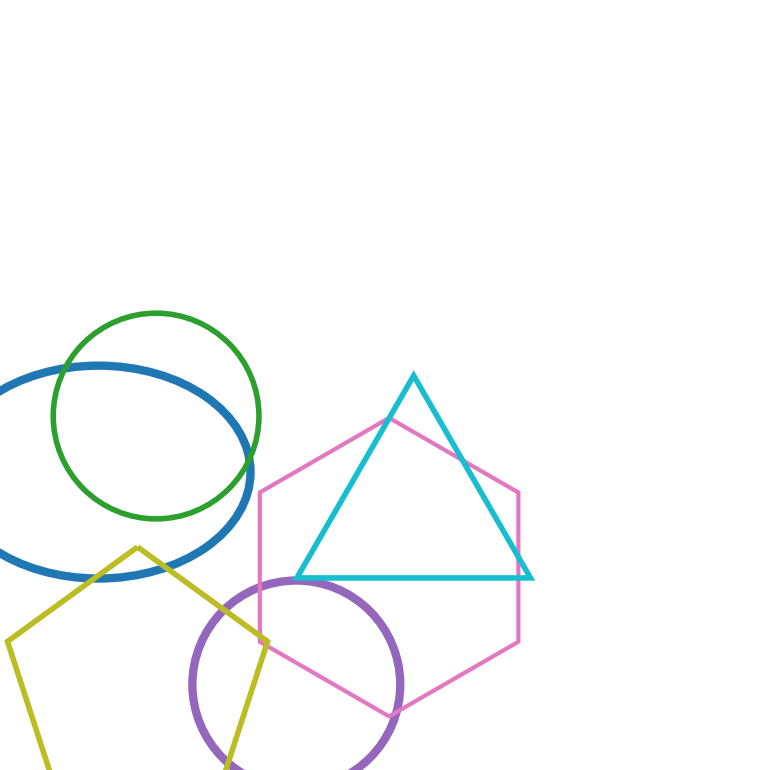[{"shape": "oval", "thickness": 3, "radius": 0.99, "center": [0.128, 0.387]}, {"shape": "circle", "thickness": 2, "radius": 0.67, "center": [0.203, 0.46]}, {"shape": "circle", "thickness": 3, "radius": 0.67, "center": [0.385, 0.111]}, {"shape": "hexagon", "thickness": 1.5, "radius": 0.97, "center": [0.505, 0.263]}, {"shape": "pentagon", "thickness": 2, "radius": 0.89, "center": [0.179, 0.112]}, {"shape": "triangle", "thickness": 2, "radius": 0.88, "center": [0.537, 0.337]}]